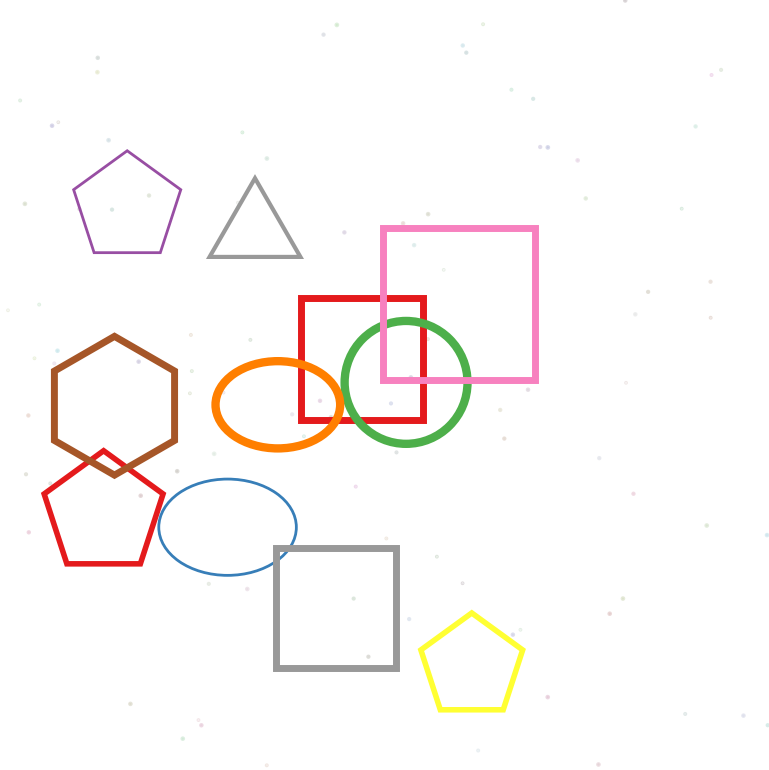[{"shape": "square", "thickness": 2.5, "radius": 0.4, "center": [0.471, 0.533]}, {"shape": "pentagon", "thickness": 2, "radius": 0.41, "center": [0.135, 0.333]}, {"shape": "oval", "thickness": 1, "radius": 0.45, "center": [0.296, 0.315]}, {"shape": "circle", "thickness": 3, "radius": 0.4, "center": [0.527, 0.503]}, {"shape": "pentagon", "thickness": 1, "radius": 0.37, "center": [0.165, 0.731]}, {"shape": "oval", "thickness": 3, "radius": 0.4, "center": [0.361, 0.474]}, {"shape": "pentagon", "thickness": 2, "radius": 0.35, "center": [0.613, 0.134]}, {"shape": "hexagon", "thickness": 2.5, "radius": 0.45, "center": [0.149, 0.473]}, {"shape": "square", "thickness": 2.5, "radius": 0.49, "center": [0.596, 0.605]}, {"shape": "triangle", "thickness": 1.5, "radius": 0.34, "center": [0.331, 0.7]}, {"shape": "square", "thickness": 2.5, "radius": 0.39, "center": [0.436, 0.21]}]